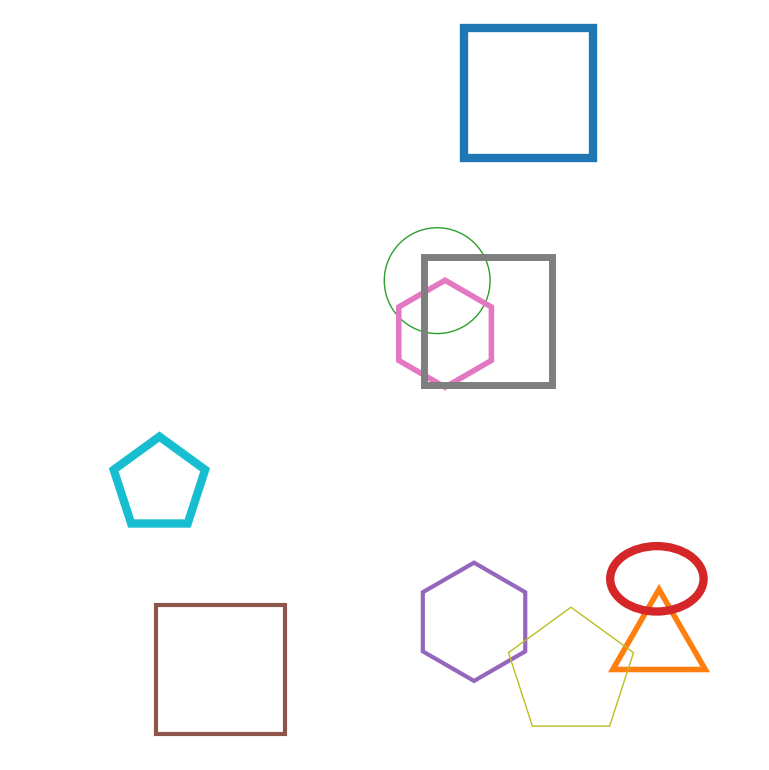[{"shape": "square", "thickness": 3, "radius": 0.42, "center": [0.686, 0.879]}, {"shape": "triangle", "thickness": 2, "radius": 0.35, "center": [0.856, 0.165]}, {"shape": "circle", "thickness": 0.5, "radius": 0.34, "center": [0.568, 0.636]}, {"shape": "oval", "thickness": 3, "radius": 0.3, "center": [0.853, 0.248]}, {"shape": "hexagon", "thickness": 1.5, "radius": 0.38, "center": [0.616, 0.192]}, {"shape": "square", "thickness": 1.5, "radius": 0.42, "center": [0.286, 0.131]}, {"shape": "hexagon", "thickness": 2, "radius": 0.35, "center": [0.578, 0.567]}, {"shape": "square", "thickness": 2.5, "radius": 0.42, "center": [0.634, 0.584]}, {"shape": "pentagon", "thickness": 0.5, "radius": 0.43, "center": [0.742, 0.126]}, {"shape": "pentagon", "thickness": 3, "radius": 0.31, "center": [0.207, 0.371]}]